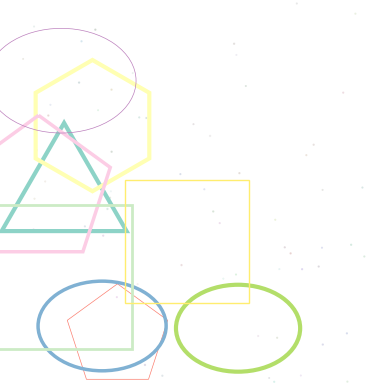[{"shape": "triangle", "thickness": 3, "radius": 0.94, "center": [0.166, 0.493]}, {"shape": "hexagon", "thickness": 3, "radius": 0.85, "center": [0.24, 0.674]}, {"shape": "pentagon", "thickness": 0.5, "radius": 0.69, "center": [0.305, 0.126]}, {"shape": "oval", "thickness": 2.5, "radius": 0.83, "center": [0.265, 0.153]}, {"shape": "oval", "thickness": 3, "radius": 0.81, "center": [0.618, 0.147]}, {"shape": "pentagon", "thickness": 2.5, "radius": 0.98, "center": [0.1, 0.505]}, {"shape": "oval", "thickness": 0.5, "radius": 0.97, "center": [0.159, 0.79]}, {"shape": "square", "thickness": 2, "radius": 0.93, "center": [0.155, 0.28]}, {"shape": "square", "thickness": 1, "radius": 0.8, "center": [0.486, 0.373]}]